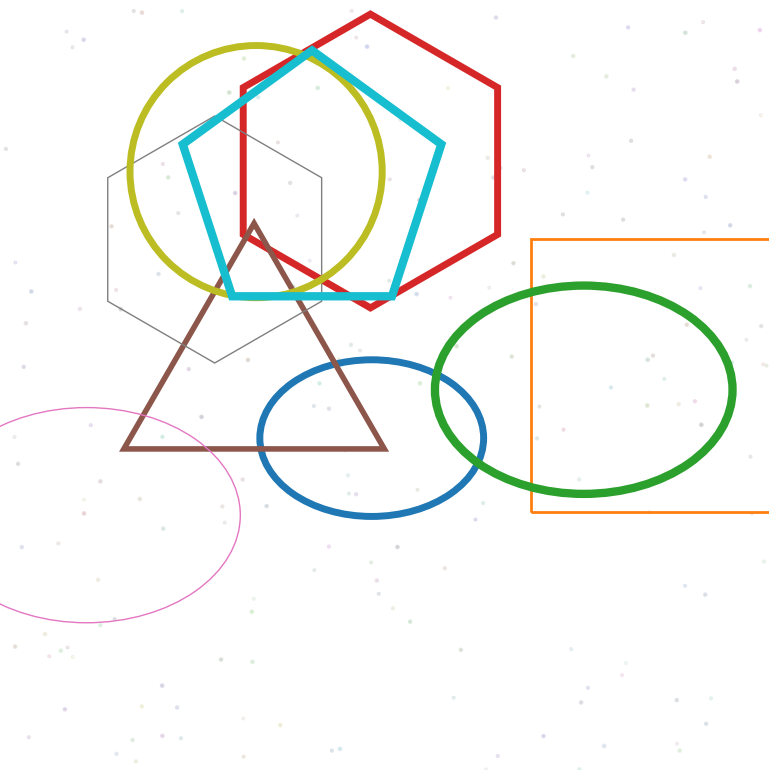[{"shape": "oval", "thickness": 2.5, "radius": 0.73, "center": [0.483, 0.431]}, {"shape": "square", "thickness": 1, "radius": 0.88, "center": [0.866, 0.512]}, {"shape": "oval", "thickness": 3, "radius": 0.97, "center": [0.758, 0.494]}, {"shape": "hexagon", "thickness": 2.5, "radius": 0.95, "center": [0.481, 0.791]}, {"shape": "triangle", "thickness": 2, "radius": 0.98, "center": [0.33, 0.515]}, {"shape": "oval", "thickness": 0.5, "radius": 1.0, "center": [0.112, 0.331]}, {"shape": "hexagon", "thickness": 0.5, "radius": 0.8, "center": [0.279, 0.689]}, {"shape": "circle", "thickness": 2.5, "radius": 0.82, "center": [0.333, 0.777]}, {"shape": "pentagon", "thickness": 3, "radius": 0.88, "center": [0.405, 0.758]}]